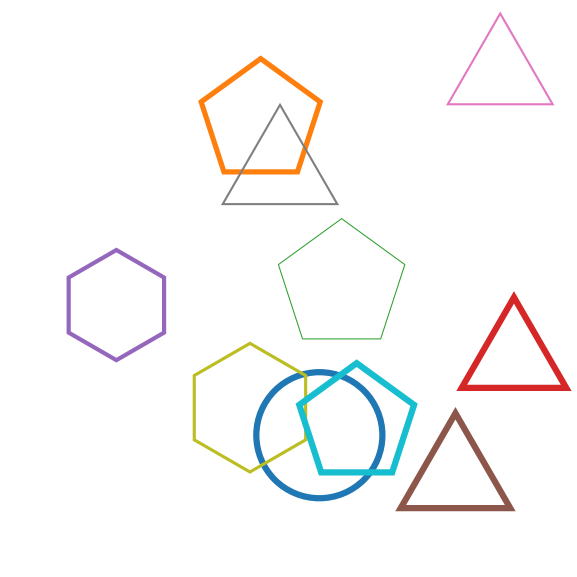[{"shape": "circle", "thickness": 3, "radius": 0.55, "center": [0.553, 0.246]}, {"shape": "pentagon", "thickness": 2.5, "radius": 0.54, "center": [0.451, 0.789]}, {"shape": "pentagon", "thickness": 0.5, "radius": 0.58, "center": [0.592, 0.505]}, {"shape": "triangle", "thickness": 3, "radius": 0.52, "center": [0.89, 0.38]}, {"shape": "hexagon", "thickness": 2, "radius": 0.48, "center": [0.202, 0.471]}, {"shape": "triangle", "thickness": 3, "radius": 0.55, "center": [0.789, 0.174]}, {"shape": "triangle", "thickness": 1, "radius": 0.52, "center": [0.866, 0.871]}, {"shape": "triangle", "thickness": 1, "radius": 0.57, "center": [0.485, 0.703]}, {"shape": "hexagon", "thickness": 1.5, "radius": 0.56, "center": [0.433, 0.293]}, {"shape": "pentagon", "thickness": 3, "radius": 0.52, "center": [0.618, 0.266]}]